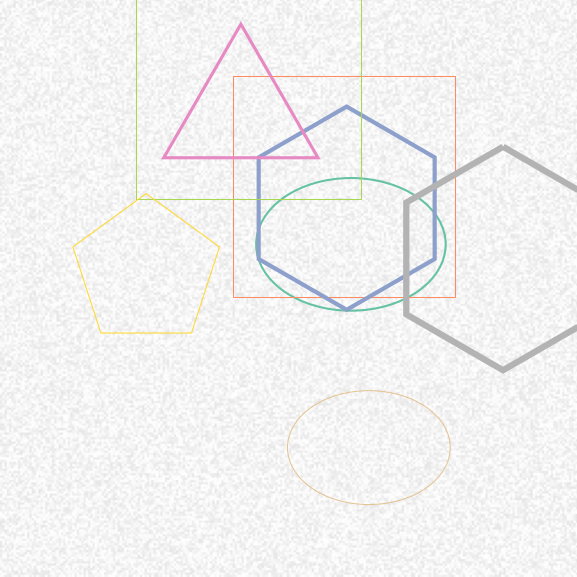[{"shape": "oval", "thickness": 1, "radius": 0.82, "center": [0.608, 0.576]}, {"shape": "square", "thickness": 0.5, "radius": 0.96, "center": [0.595, 0.676]}, {"shape": "hexagon", "thickness": 2, "radius": 0.88, "center": [0.6, 0.639]}, {"shape": "triangle", "thickness": 1.5, "radius": 0.77, "center": [0.417, 0.803]}, {"shape": "square", "thickness": 0.5, "radius": 0.98, "center": [0.43, 0.85]}, {"shape": "pentagon", "thickness": 0.5, "radius": 0.67, "center": [0.253, 0.53]}, {"shape": "oval", "thickness": 0.5, "radius": 0.7, "center": [0.639, 0.224]}, {"shape": "hexagon", "thickness": 3, "radius": 0.97, "center": [0.871, 0.552]}]